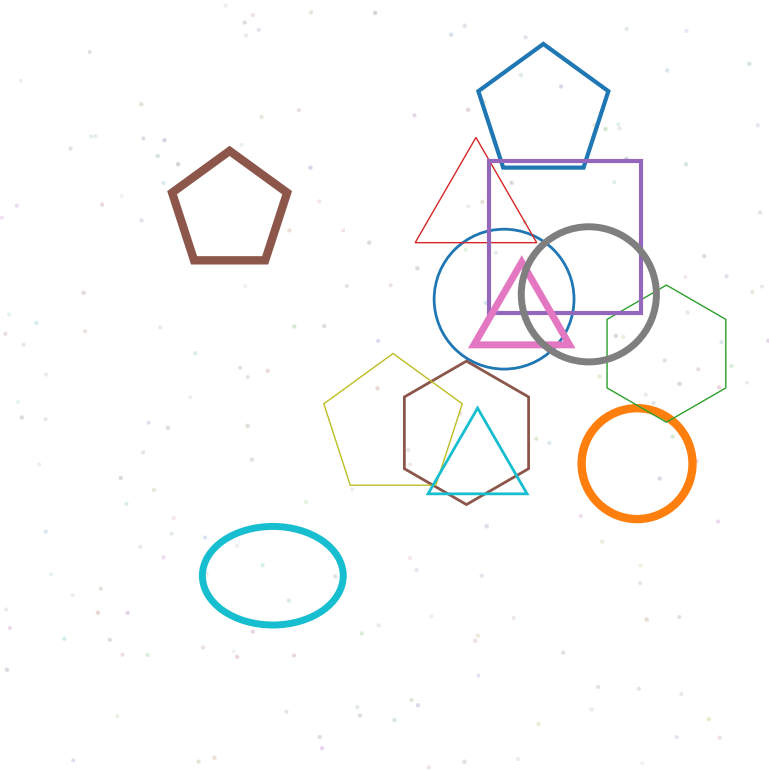[{"shape": "circle", "thickness": 1, "radius": 0.45, "center": [0.655, 0.611]}, {"shape": "pentagon", "thickness": 1.5, "radius": 0.44, "center": [0.706, 0.854]}, {"shape": "circle", "thickness": 3, "radius": 0.36, "center": [0.827, 0.398]}, {"shape": "hexagon", "thickness": 0.5, "radius": 0.45, "center": [0.866, 0.541]}, {"shape": "triangle", "thickness": 0.5, "radius": 0.46, "center": [0.618, 0.73]}, {"shape": "square", "thickness": 1.5, "radius": 0.49, "center": [0.734, 0.692]}, {"shape": "pentagon", "thickness": 3, "radius": 0.39, "center": [0.298, 0.725]}, {"shape": "hexagon", "thickness": 1, "radius": 0.47, "center": [0.606, 0.438]}, {"shape": "triangle", "thickness": 2.5, "radius": 0.36, "center": [0.678, 0.588]}, {"shape": "circle", "thickness": 2.5, "radius": 0.44, "center": [0.765, 0.618]}, {"shape": "pentagon", "thickness": 0.5, "radius": 0.47, "center": [0.51, 0.446]}, {"shape": "triangle", "thickness": 1, "radius": 0.37, "center": [0.62, 0.396]}, {"shape": "oval", "thickness": 2.5, "radius": 0.46, "center": [0.354, 0.252]}]